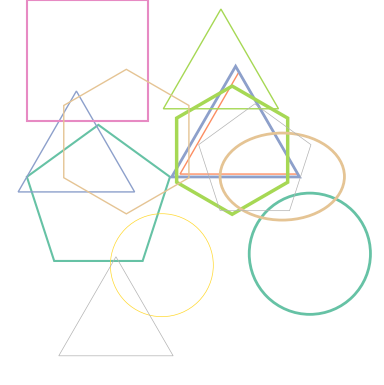[{"shape": "pentagon", "thickness": 1.5, "radius": 0.98, "center": [0.256, 0.48]}, {"shape": "circle", "thickness": 2, "radius": 0.79, "center": [0.805, 0.341]}, {"shape": "triangle", "thickness": 1, "radius": 0.88, "center": [0.62, 0.636]}, {"shape": "triangle", "thickness": 2, "radius": 0.96, "center": [0.612, 0.636]}, {"shape": "triangle", "thickness": 1, "radius": 0.87, "center": [0.198, 0.589]}, {"shape": "square", "thickness": 1.5, "radius": 0.79, "center": [0.227, 0.842]}, {"shape": "triangle", "thickness": 1, "radius": 0.86, "center": [0.574, 0.804]}, {"shape": "hexagon", "thickness": 2.5, "radius": 0.83, "center": [0.603, 0.61]}, {"shape": "circle", "thickness": 0.5, "radius": 0.67, "center": [0.42, 0.311]}, {"shape": "oval", "thickness": 2, "radius": 0.81, "center": [0.733, 0.541]}, {"shape": "hexagon", "thickness": 1, "radius": 0.94, "center": [0.328, 0.632]}, {"shape": "pentagon", "thickness": 0.5, "radius": 0.77, "center": [0.662, 0.577]}, {"shape": "triangle", "thickness": 0.5, "radius": 0.86, "center": [0.301, 0.162]}]